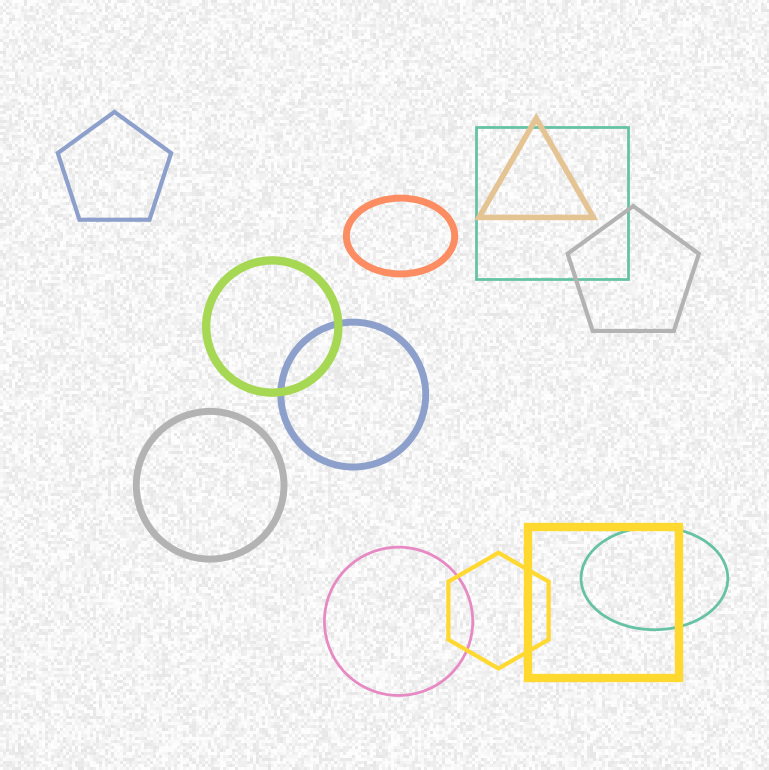[{"shape": "square", "thickness": 1, "radius": 0.49, "center": [0.717, 0.736]}, {"shape": "oval", "thickness": 1, "radius": 0.48, "center": [0.85, 0.249]}, {"shape": "oval", "thickness": 2.5, "radius": 0.35, "center": [0.52, 0.693]}, {"shape": "circle", "thickness": 2.5, "radius": 0.47, "center": [0.459, 0.488]}, {"shape": "pentagon", "thickness": 1.5, "radius": 0.39, "center": [0.149, 0.777]}, {"shape": "circle", "thickness": 1, "radius": 0.48, "center": [0.518, 0.193]}, {"shape": "circle", "thickness": 3, "radius": 0.43, "center": [0.354, 0.576]}, {"shape": "hexagon", "thickness": 1.5, "radius": 0.38, "center": [0.647, 0.207]}, {"shape": "square", "thickness": 3, "radius": 0.49, "center": [0.784, 0.217]}, {"shape": "triangle", "thickness": 2, "radius": 0.43, "center": [0.696, 0.761]}, {"shape": "circle", "thickness": 2.5, "radius": 0.48, "center": [0.273, 0.37]}, {"shape": "pentagon", "thickness": 1.5, "radius": 0.45, "center": [0.822, 0.643]}]